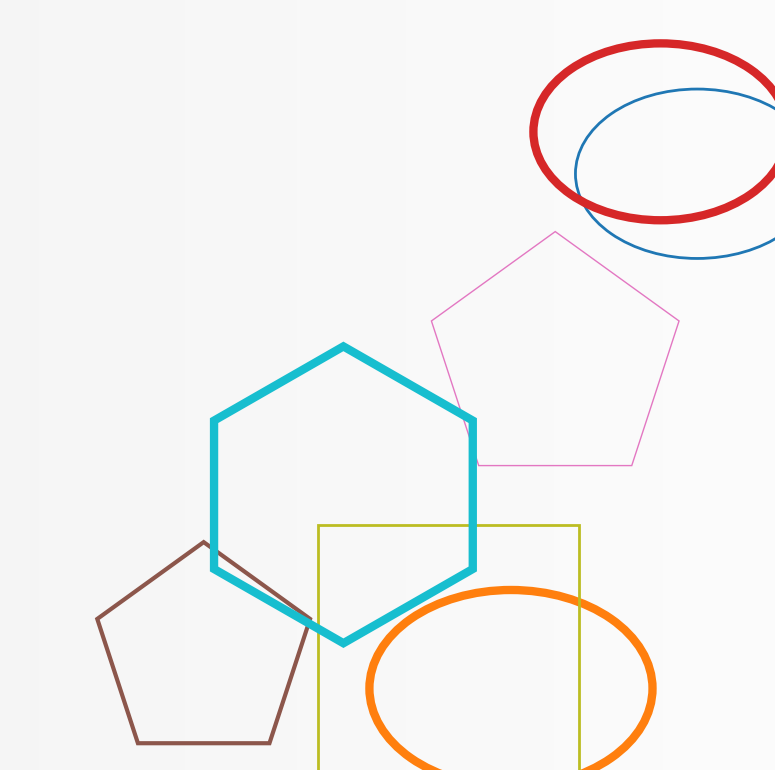[{"shape": "oval", "thickness": 1, "radius": 0.79, "center": [0.9, 0.774]}, {"shape": "oval", "thickness": 3, "radius": 0.91, "center": [0.659, 0.106]}, {"shape": "oval", "thickness": 3, "radius": 0.82, "center": [0.852, 0.829]}, {"shape": "pentagon", "thickness": 1.5, "radius": 0.72, "center": [0.263, 0.152]}, {"shape": "pentagon", "thickness": 0.5, "radius": 0.84, "center": [0.716, 0.531]}, {"shape": "square", "thickness": 1, "radius": 0.84, "center": [0.579, 0.15]}, {"shape": "hexagon", "thickness": 3, "radius": 0.96, "center": [0.443, 0.357]}]